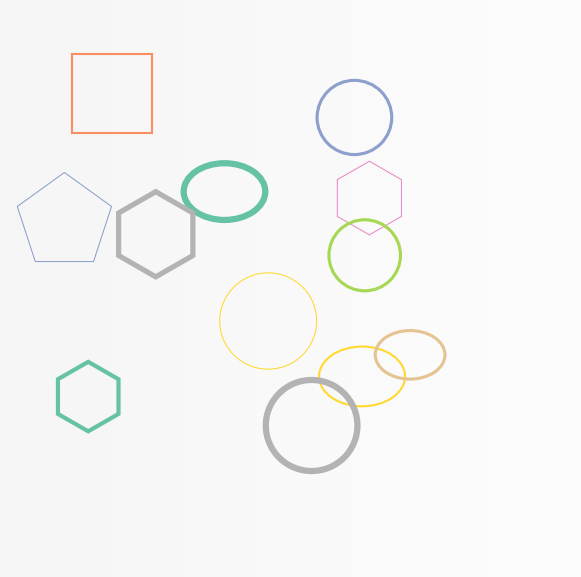[{"shape": "hexagon", "thickness": 2, "radius": 0.3, "center": [0.152, 0.312]}, {"shape": "oval", "thickness": 3, "radius": 0.35, "center": [0.386, 0.667]}, {"shape": "square", "thickness": 1, "radius": 0.34, "center": [0.193, 0.838]}, {"shape": "circle", "thickness": 1.5, "radius": 0.32, "center": [0.61, 0.796]}, {"shape": "pentagon", "thickness": 0.5, "radius": 0.43, "center": [0.111, 0.615]}, {"shape": "hexagon", "thickness": 0.5, "radius": 0.32, "center": [0.635, 0.656]}, {"shape": "circle", "thickness": 1.5, "radius": 0.31, "center": [0.627, 0.557]}, {"shape": "oval", "thickness": 1, "radius": 0.37, "center": [0.623, 0.347]}, {"shape": "circle", "thickness": 0.5, "radius": 0.42, "center": [0.461, 0.443]}, {"shape": "oval", "thickness": 1.5, "radius": 0.3, "center": [0.706, 0.385]}, {"shape": "circle", "thickness": 3, "radius": 0.39, "center": [0.536, 0.262]}, {"shape": "hexagon", "thickness": 2.5, "radius": 0.37, "center": [0.268, 0.593]}]